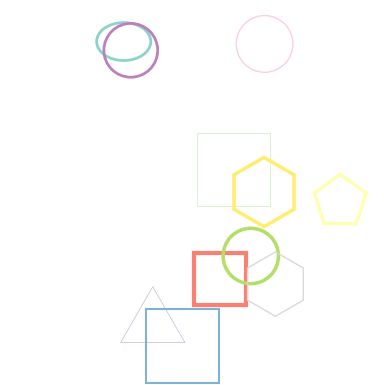[{"shape": "oval", "thickness": 2, "radius": 0.35, "center": [0.321, 0.892]}, {"shape": "pentagon", "thickness": 2.5, "radius": 0.35, "center": [0.884, 0.476]}, {"shape": "triangle", "thickness": 0.5, "radius": 0.48, "center": [0.397, 0.159]}, {"shape": "square", "thickness": 3, "radius": 0.33, "center": [0.572, 0.276]}, {"shape": "square", "thickness": 1.5, "radius": 0.48, "center": [0.474, 0.101]}, {"shape": "circle", "thickness": 2.5, "radius": 0.36, "center": [0.651, 0.335]}, {"shape": "circle", "thickness": 1, "radius": 0.37, "center": [0.687, 0.886]}, {"shape": "hexagon", "thickness": 1, "radius": 0.42, "center": [0.715, 0.262]}, {"shape": "circle", "thickness": 2, "radius": 0.35, "center": [0.34, 0.869]}, {"shape": "square", "thickness": 0.5, "radius": 0.48, "center": [0.606, 0.56]}, {"shape": "hexagon", "thickness": 2.5, "radius": 0.45, "center": [0.686, 0.501]}]